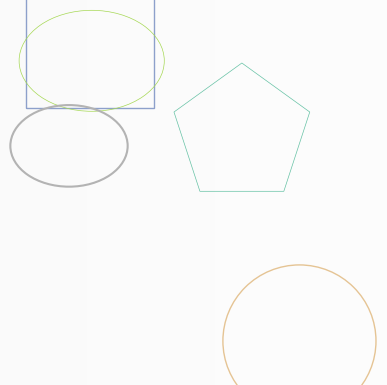[{"shape": "pentagon", "thickness": 0.5, "radius": 0.92, "center": [0.624, 0.652]}, {"shape": "square", "thickness": 1, "radius": 0.82, "center": [0.233, 0.885]}, {"shape": "oval", "thickness": 0.5, "radius": 0.94, "center": [0.237, 0.842]}, {"shape": "circle", "thickness": 1, "radius": 0.99, "center": [0.773, 0.114]}, {"shape": "oval", "thickness": 1.5, "radius": 0.76, "center": [0.178, 0.621]}]